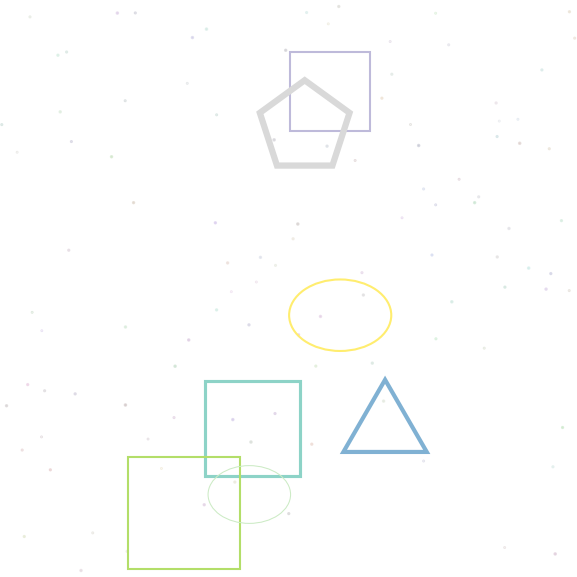[{"shape": "square", "thickness": 1.5, "radius": 0.41, "center": [0.437, 0.258]}, {"shape": "square", "thickness": 1, "radius": 0.34, "center": [0.572, 0.841]}, {"shape": "triangle", "thickness": 2, "radius": 0.42, "center": [0.667, 0.258]}, {"shape": "square", "thickness": 1, "radius": 0.48, "center": [0.318, 0.111]}, {"shape": "pentagon", "thickness": 3, "radius": 0.41, "center": [0.528, 0.779]}, {"shape": "oval", "thickness": 0.5, "radius": 0.36, "center": [0.432, 0.143]}, {"shape": "oval", "thickness": 1, "radius": 0.44, "center": [0.589, 0.453]}]